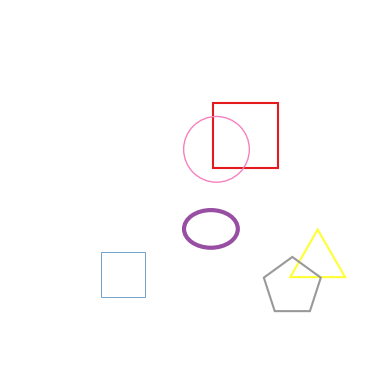[{"shape": "square", "thickness": 1.5, "radius": 0.42, "center": [0.638, 0.648]}, {"shape": "square", "thickness": 0.5, "radius": 0.29, "center": [0.319, 0.287]}, {"shape": "oval", "thickness": 3, "radius": 0.35, "center": [0.548, 0.405]}, {"shape": "triangle", "thickness": 1.5, "radius": 0.41, "center": [0.825, 0.321]}, {"shape": "circle", "thickness": 1, "radius": 0.43, "center": [0.562, 0.612]}, {"shape": "pentagon", "thickness": 1.5, "radius": 0.39, "center": [0.759, 0.255]}]